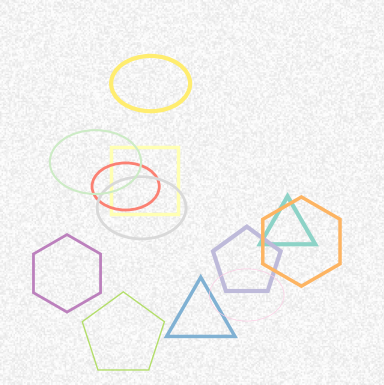[{"shape": "triangle", "thickness": 3, "radius": 0.42, "center": [0.747, 0.407]}, {"shape": "square", "thickness": 2.5, "radius": 0.44, "center": [0.376, 0.532]}, {"shape": "pentagon", "thickness": 3, "radius": 0.46, "center": [0.641, 0.319]}, {"shape": "oval", "thickness": 2, "radius": 0.44, "center": [0.326, 0.516]}, {"shape": "triangle", "thickness": 2.5, "radius": 0.51, "center": [0.521, 0.177]}, {"shape": "hexagon", "thickness": 2.5, "radius": 0.58, "center": [0.783, 0.373]}, {"shape": "pentagon", "thickness": 1, "radius": 0.56, "center": [0.32, 0.13]}, {"shape": "oval", "thickness": 0.5, "radius": 0.48, "center": [0.641, 0.234]}, {"shape": "oval", "thickness": 2, "radius": 0.58, "center": [0.368, 0.46]}, {"shape": "hexagon", "thickness": 2, "radius": 0.5, "center": [0.174, 0.29]}, {"shape": "oval", "thickness": 1.5, "radius": 0.59, "center": [0.248, 0.579]}, {"shape": "oval", "thickness": 3, "radius": 0.51, "center": [0.391, 0.783]}]